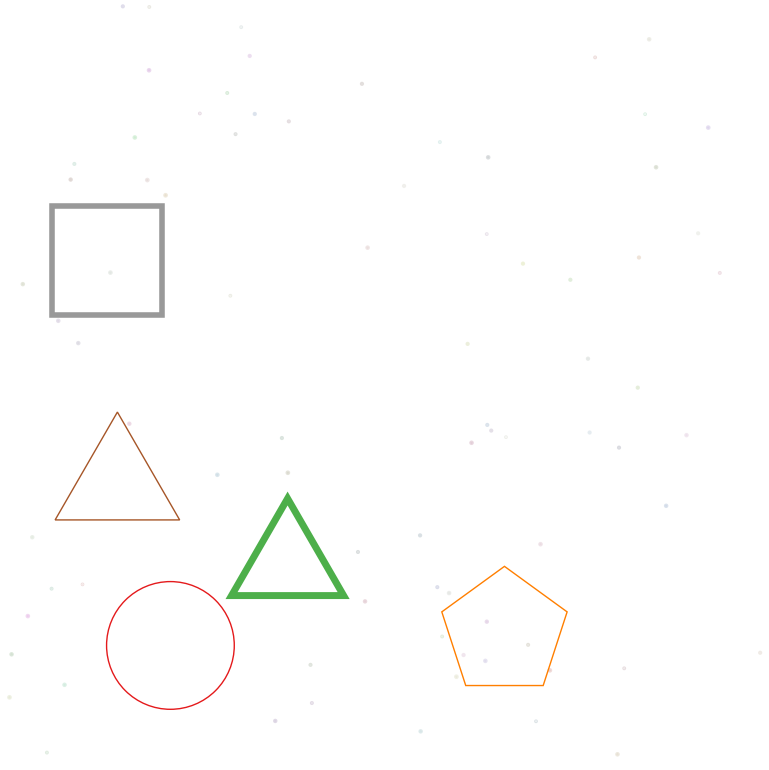[{"shape": "circle", "thickness": 0.5, "radius": 0.41, "center": [0.221, 0.162]}, {"shape": "triangle", "thickness": 2.5, "radius": 0.42, "center": [0.374, 0.269]}, {"shape": "pentagon", "thickness": 0.5, "radius": 0.43, "center": [0.655, 0.179]}, {"shape": "triangle", "thickness": 0.5, "radius": 0.47, "center": [0.152, 0.371]}, {"shape": "square", "thickness": 2, "radius": 0.36, "center": [0.139, 0.662]}]